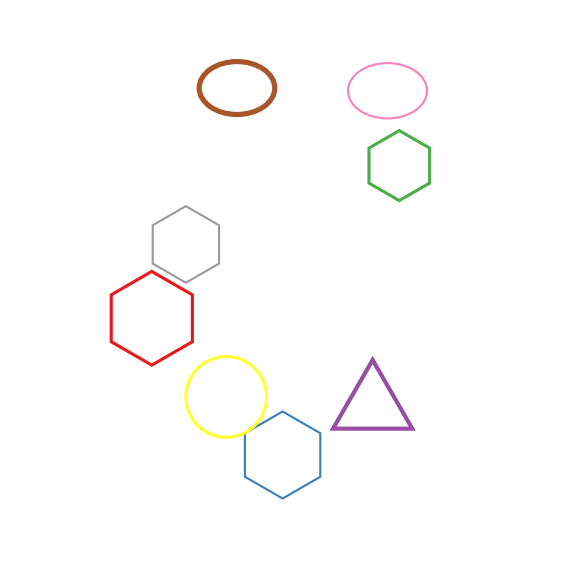[{"shape": "hexagon", "thickness": 1.5, "radius": 0.41, "center": [0.263, 0.448]}, {"shape": "hexagon", "thickness": 1, "radius": 0.38, "center": [0.489, 0.211]}, {"shape": "hexagon", "thickness": 1.5, "radius": 0.3, "center": [0.691, 0.712]}, {"shape": "triangle", "thickness": 2, "radius": 0.4, "center": [0.645, 0.297]}, {"shape": "circle", "thickness": 1.5, "radius": 0.35, "center": [0.392, 0.312]}, {"shape": "oval", "thickness": 2.5, "radius": 0.33, "center": [0.41, 0.847]}, {"shape": "oval", "thickness": 1, "radius": 0.34, "center": [0.671, 0.842]}, {"shape": "hexagon", "thickness": 1, "radius": 0.33, "center": [0.322, 0.576]}]